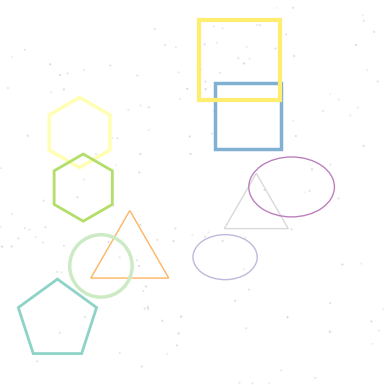[{"shape": "pentagon", "thickness": 2, "radius": 0.53, "center": [0.149, 0.168]}, {"shape": "hexagon", "thickness": 2.5, "radius": 0.46, "center": [0.207, 0.656]}, {"shape": "oval", "thickness": 1, "radius": 0.42, "center": [0.585, 0.332]}, {"shape": "square", "thickness": 2.5, "radius": 0.43, "center": [0.645, 0.698]}, {"shape": "triangle", "thickness": 1, "radius": 0.58, "center": [0.337, 0.336]}, {"shape": "hexagon", "thickness": 2, "radius": 0.44, "center": [0.216, 0.513]}, {"shape": "triangle", "thickness": 1, "radius": 0.48, "center": [0.666, 0.454]}, {"shape": "oval", "thickness": 1, "radius": 0.56, "center": [0.757, 0.514]}, {"shape": "circle", "thickness": 2.5, "radius": 0.41, "center": [0.262, 0.309]}, {"shape": "square", "thickness": 3, "radius": 0.52, "center": [0.621, 0.844]}]